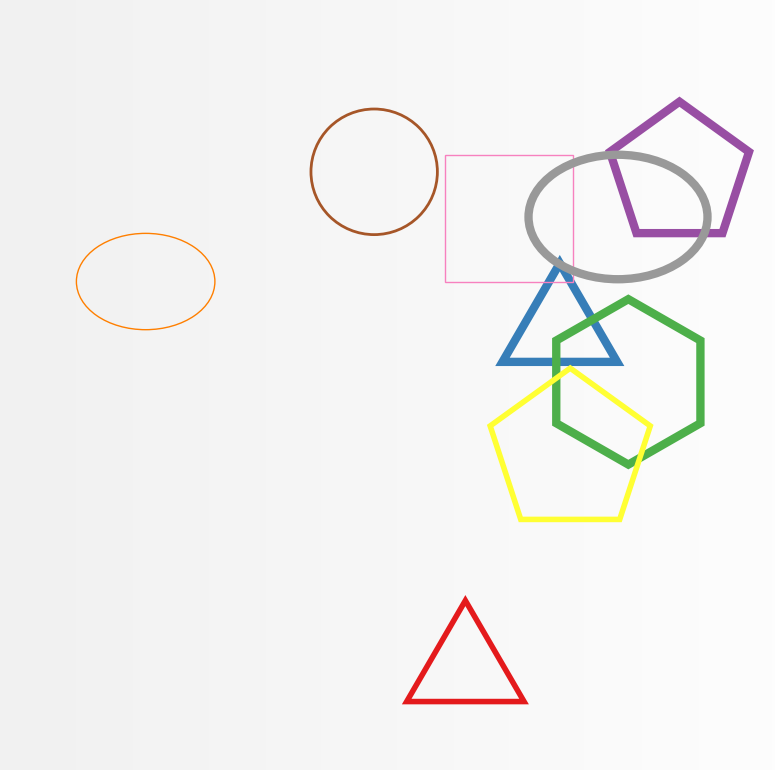[{"shape": "triangle", "thickness": 2, "radius": 0.44, "center": [0.6, 0.133]}, {"shape": "triangle", "thickness": 3, "radius": 0.43, "center": [0.722, 0.573]}, {"shape": "hexagon", "thickness": 3, "radius": 0.54, "center": [0.811, 0.504]}, {"shape": "pentagon", "thickness": 3, "radius": 0.47, "center": [0.877, 0.774]}, {"shape": "oval", "thickness": 0.5, "radius": 0.45, "center": [0.188, 0.634]}, {"shape": "pentagon", "thickness": 2, "radius": 0.54, "center": [0.736, 0.413]}, {"shape": "circle", "thickness": 1, "radius": 0.41, "center": [0.483, 0.777]}, {"shape": "square", "thickness": 0.5, "radius": 0.41, "center": [0.657, 0.716]}, {"shape": "oval", "thickness": 3, "radius": 0.58, "center": [0.797, 0.718]}]